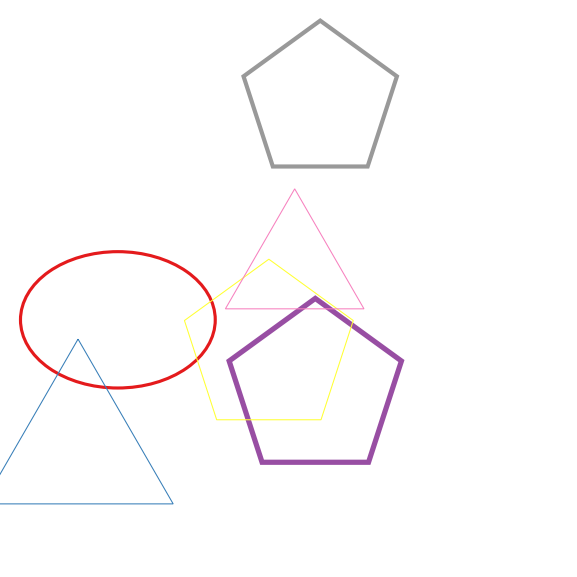[{"shape": "oval", "thickness": 1.5, "radius": 0.84, "center": [0.204, 0.445]}, {"shape": "triangle", "thickness": 0.5, "radius": 0.95, "center": [0.135, 0.222]}, {"shape": "pentagon", "thickness": 2.5, "radius": 0.78, "center": [0.546, 0.326]}, {"shape": "pentagon", "thickness": 0.5, "radius": 0.77, "center": [0.466, 0.397]}, {"shape": "triangle", "thickness": 0.5, "radius": 0.69, "center": [0.51, 0.534]}, {"shape": "pentagon", "thickness": 2, "radius": 0.7, "center": [0.555, 0.824]}]